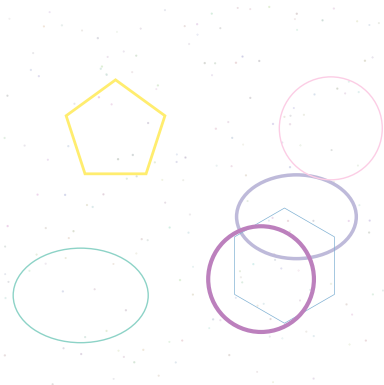[{"shape": "oval", "thickness": 1, "radius": 0.88, "center": [0.21, 0.233]}, {"shape": "oval", "thickness": 2.5, "radius": 0.78, "center": [0.77, 0.437]}, {"shape": "hexagon", "thickness": 0.5, "radius": 0.75, "center": [0.739, 0.31]}, {"shape": "circle", "thickness": 1, "radius": 0.67, "center": [0.859, 0.667]}, {"shape": "circle", "thickness": 3, "radius": 0.69, "center": [0.678, 0.275]}, {"shape": "pentagon", "thickness": 2, "radius": 0.67, "center": [0.3, 0.658]}]